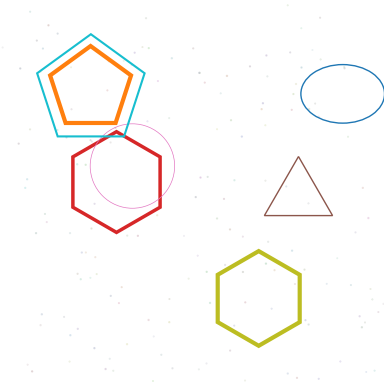[{"shape": "oval", "thickness": 1, "radius": 0.54, "center": [0.89, 0.756]}, {"shape": "pentagon", "thickness": 3, "radius": 0.55, "center": [0.235, 0.77]}, {"shape": "hexagon", "thickness": 2.5, "radius": 0.65, "center": [0.303, 0.527]}, {"shape": "triangle", "thickness": 1, "radius": 0.51, "center": [0.775, 0.491]}, {"shape": "circle", "thickness": 0.5, "radius": 0.55, "center": [0.344, 0.569]}, {"shape": "hexagon", "thickness": 3, "radius": 0.61, "center": [0.672, 0.225]}, {"shape": "pentagon", "thickness": 1.5, "radius": 0.73, "center": [0.236, 0.764]}]